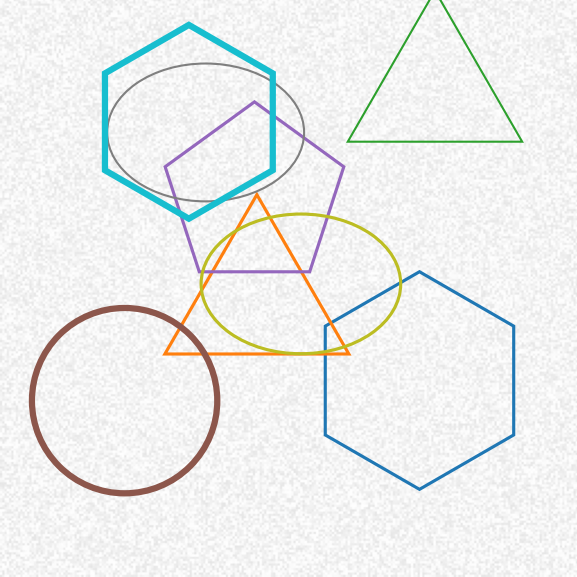[{"shape": "hexagon", "thickness": 1.5, "radius": 0.94, "center": [0.726, 0.34]}, {"shape": "triangle", "thickness": 1.5, "radius": 0.92, "center": [0.445, 0.478]}, {"shape": "triangle", "thickness": 1, "radius": 0.87, "center": [0.753, 0.841]}, {"shape": "pentagon", "thickness": 1.5, "radius": 0.81, "center": [0.441, 0.66]}, {"shape": "circle", "thickness": 3, "radius": 0.8, "center": [0.216, 0.305]}, {"shape": "oval", "thickness": 1, "radius": 0.85, "center": [0.356, 0.77]}, {"shape": "oval", "thickness": 1.5, "radius": 0.86, "center": [0.521, 0.508]}, {"shape": "hexagon", "thickness": 3, "radius": 0.84, "center": [0.327, 0.788]}]